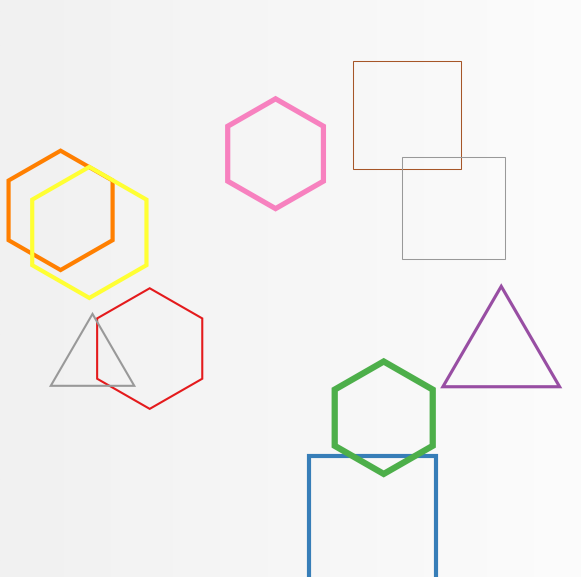[{"shape": "hexagon", "thickness": 1, "radius": 0.52, "center": [0.258, 0.396]}, {"shape": "square", "thickness": 2, "radius": 0.55, "center": [0.64, 0.101]}, {"shape": "hexagon", "thickness": 3, "radius": 0.49, "center": [0.66, 0.276]}, {"shape": "triangle", "thickness": 1.5, "radius": 0.58, "center": [0.862, 0.387]}, {"shape": "hexagon", "thickness": 2, "radius": 0.52, "center": [0.104, 0.635]}, {"shape": "hexagon", "thickness": 2, "radius": 0.57, "center": [0.154, 0.597]}, {"shape": "square", "thickness": 0.5, "radius": 0.47, "center": [0.7, 0.8]}, {"shape": "hexagon", "thickness": 2.5, "radius": 0.48, "center": [0.474, 0.733]}, {"shape": "square", "thickness": 0.5, "radius": 0.44, "center": [0.78, 0.639]}, {"shape": "triangle", "thickness": 1, "radius": 0.41, "center": [0.159, 0.373]}]